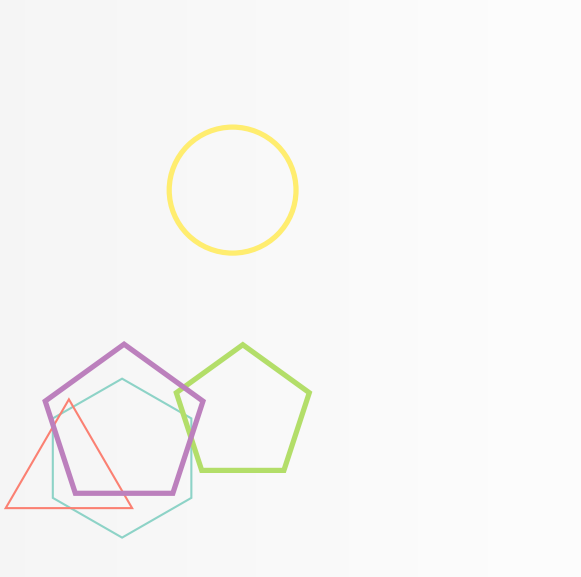[{"shape": "hexagon", "thickness": 1, "radius": 0.69, "center": [0.21, 0.206]}, {"shape": "triangle", "thickness": 1, "radius": 0.63, "center": [0.119, 0.182]}, {"shape": "pentagon", "thickness": 2.5, "radius": 0.6, "center": [0.418, 0.282]}, {"shape": "pentagon", "thickness": 2.5, "radius": 0.71, "center": [0.213, 0.26]}, {"shape": "circle", "thickness": 2.5, "radius": 0.55, "center": [0.4, 0.67]}]